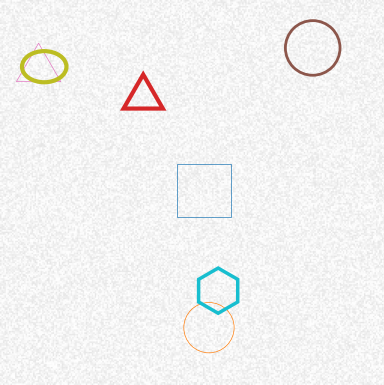[{"shape": "square", "thickness": 0.5, "radius": 0.35, "center": [0.531, 0.505]}, {"shape": "circle", "thickness": 0.5, "radius": 0.33, "center": [0.543, 0.149]}, {"shape": "triangle", "thickness": 3, "radius": 0.29, "center": [0.372, 0.747]}, {"shape": "circle", "thickness": 2, "radius": 0.35, "center": [0.812, 0.875]}, {"shape": "triangle", "thickness": 0.5, "radius": 0.33, "center": [0.1, 0.821]}, {"shape": "oval", "thickness": 3, "radius": 0.29, "center": [0.115, 0.827]}, {"shape": "hexagon", "thickness": 2.5, "radius": 0.29, "center": [0.567, 0.245]}]